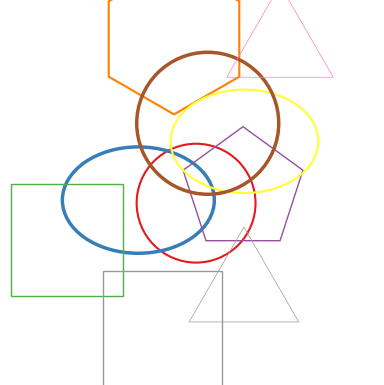[{"shape": "circle", "thickness": 1.5, "radius": 0.77, "center": [0.509, 0.472]}, {"shape": "oval", "thickness": 2.5, "radius": 0.99, "center": [0.359, 0.48]}, {"shape": "square", "thickness": 1, "radius": 0.73, "center": [0.174, 0.377]}, {"shape": "pentagon", "thickness": 1, "radius": 0.82, "center": [0.631, 0.507]}, {"shape": "hexagon", "thickness": 1.5, "radius": 0.98, "center": [0.452, 0.899]}, {"shape": "oval", "thickness": 1.5, "radius": 0.96, "center": [0.635, 0.633]}, {"shape": "circle", "thickness": 2.5, "radius": 0.92, "center": [0.54, 0.68]}, {"shape": "triangle", "thickness": 0.5, "radius": 0.8, "center": [0.727, 0.879]}, {"shape": "triangle", "thickness": 0.5, "radius": 0.82, "center": [0.634, 0.246]}, {"shape": "square", "thickness": 1, "radius": 0.77, "center": [0.423, 0.141]}]